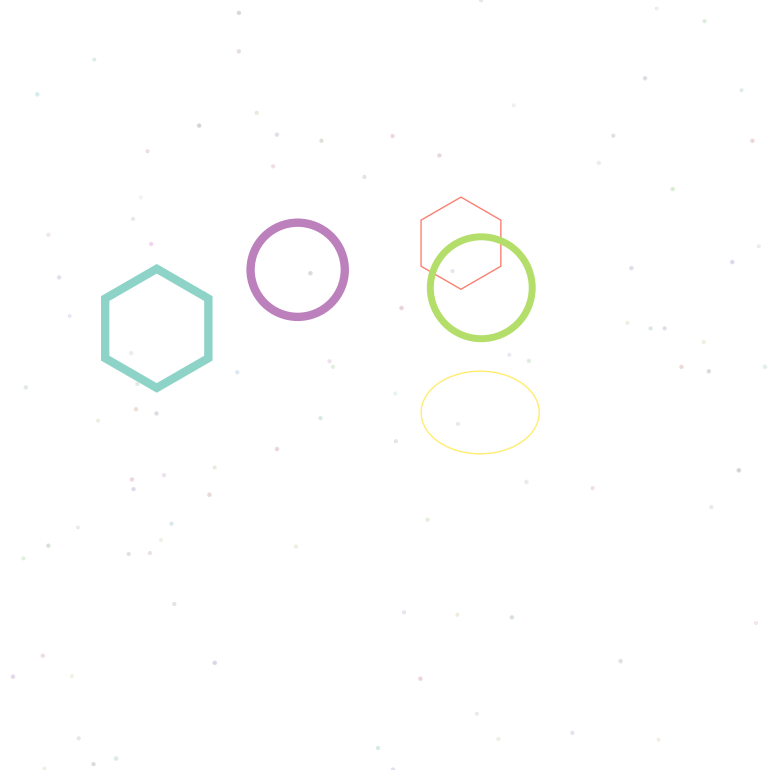[{"shape": "hexagon", "thickness": 3, "radius": 0.39, "center": [0.204, 0.574]}, {"shape": "hexagon", "thickness": 0.5, "radius": 0.3, "center": [0.599, 0.684]}, {"shape": "circle", "thickness": 2.5, "radius": 0.33, "center": [0.625, 0.626]}, {"shape": "circle", "thickness": 3, "radius": 0.31, "center": [0.387, 0.65]}, {"shape": "oval", "thickness": 0.5, "radius": 0.38, "center": [0.624, 0.464]}]